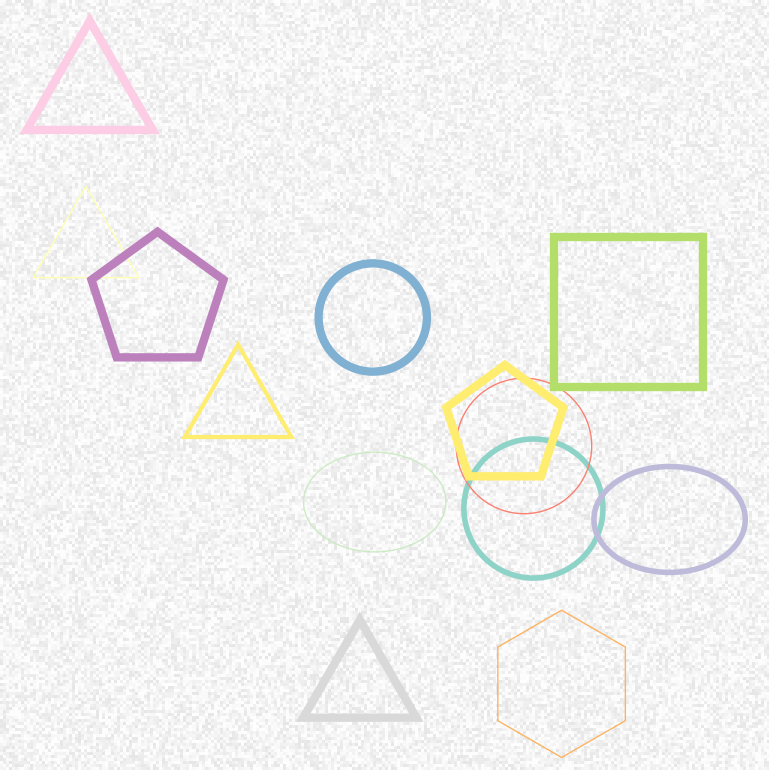[{"shape": "circle", "thickness": 2, "radius": 0.45, "center": [0.693, 0.34]}, {"shape": "triangle", "thickness": 0.5, "radius": 0.4, "center": [0.112, 0.679]}, {"shape": "oval", "thickness": 2, "radius": 0.49, "center": [0.87, 0.325]}, {"shape": "circle", "thickness": 0.5, "radius": 0.44, "center": [0.68, 0.421]}, {"shape": "circle", "thickness": 3, "radius": 0.35, "center": [0.484, 0.588]}, {"shape": "hexagon", "thickness": 0.5, "radius": 0.48, "center": [0.729, 0.112]}, {"shape": "square", "thickness": 3, "radius": 0.49, "center": [0.816, 0.595]}, {"shape": "triangle", "thickness": 3, "radius": 0.47, "center": [0.117, 0.879]}, {"shape": "triangle", "thickness": 3, "radius": 0.42, "center": [0.467, 0.11]}, {"shape": "pentagon", "thickness": 3, "radius": 0.45, "center": [0.205, 0.609]}, {"shape": "oval", "thickness": 0.5, "radius": 0.46, "center": [0.487, 0.348]}, {"shape": "pentagon", "thickness": 3, "radius": 0.4, "center": [0.656, 0.446]}, {"shape": "triangle", "thickness": 1.5, "radius": 0.4, "center": [0.309, 0.472]}]